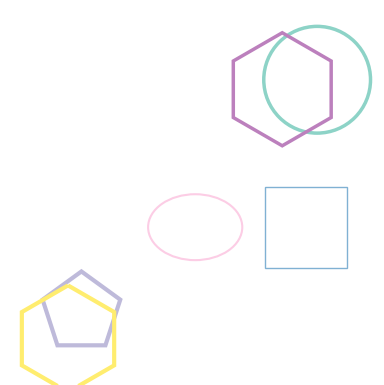[{"shape": "circle", "thickness": 2.5, "radius": 0.69, "center": [0.824, 0.793]}, {"shape": "pentagon", "thickness": 3, "radius": 0.53, "center": [0.212, 0.189]}, {"shape": "square", "thickness": 1, "radius": 0.53, "center": [0.796, 0.409]}, {"shape": "oval", "thickness": 1.5, "radius": 0.61, "center": [0.507, 0.41]}, {"shape": "hexagon", "thickness": 2.5, "radius": 0.73, "center": [0.733, 0.768]}, {"shape": "hexagon", "thickness": 3, "radius": 0.69, "center": [0.177, 0.12]}]